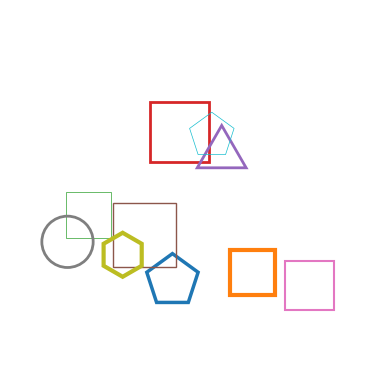[{"shape": "pentagon", "thickness": 2.5, "radius": 0.35, "center": [0.448, 0.271]}, {"shape": "square", "thickness": 3, "radius": 0.29, "center": [0.657, 0.293]}, {"shape": "square", "thickness": 0.5, "radius": 0.3, "center": [0.23, 0.442]}, {"shape": "square", "thickness": 2, "radius": 0.39, "center": [0.466, 0.658]}, {"shape": "triangle", "thickness": 2, "radius": 0.37, "center": [0.576, 0.601]}, {"shape": "square", "thickness": 1, "radius": 0.41, "center": [0.375, 0.39]}, {"shape": "square", "thickness": 1.5, "radius": 0.32, "center": [0.803, 0.257]}, {"shape": "circle", "thickness": 2, "radius": 0.33, "center": [0.175, 0.372]}, {"shape": "hexagon", "thickness": 3, "radius": 0.29, "center": [0.319, 0.338]}, {"shape": "pentagon", "thickness": 0.5, "radius": 0.3, "center": [0.55, 0.648]}]